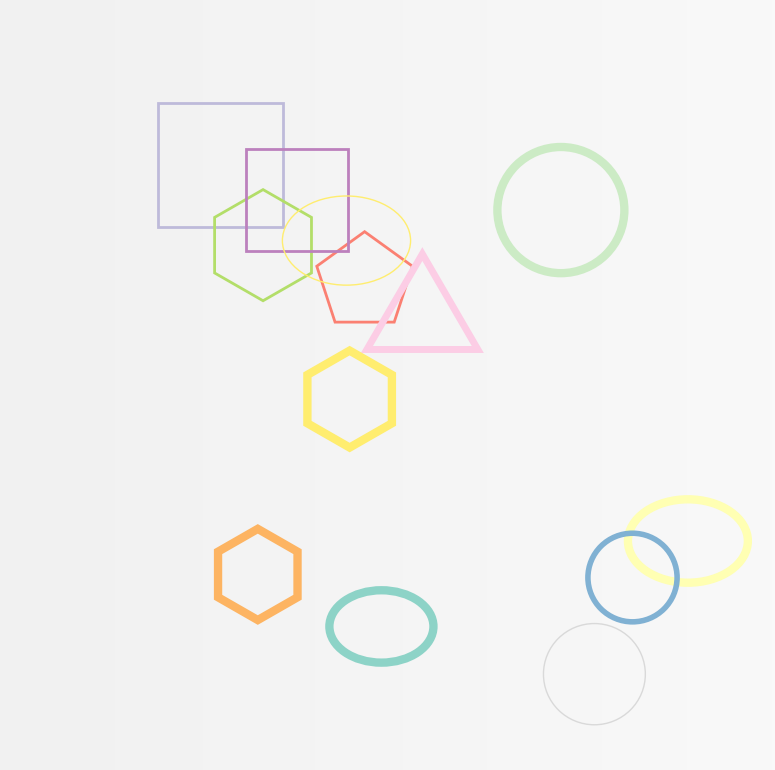[{"shape": "oval", "thickness": 3, "radius": 0.34, "center": [0.492, 0.186]}, {"shape": "oval", "thickness": 3, "radius": 0.39, "center": [0.888, 0.297]}, {"shape": "square", "thickness": 1, "radius": 0.4, "center": [0.285, 0.786]}, {"shape": "pentagon", "thickness": 1, "radius": 0.32, "center": [0.47, 0.634]}, {"shape": "circle", "thickness": 2, "radius": 0.29, "center": [0.816, 0.25]}, {"shape": "hexagon", "thickness": 3, "radius": 0.3, "center": [0.333, 0.254]}, {"shape": "hexagon", "thickness": 1, "radius": 0.36, "center": [0.339, 0.682]}, {"shape": "triangle", "thickness": 2.5, "radius": 0.41, "center": [0.545, 0.587]}, {"shape": "circle", "thickness": 0.5, "radius": 0.33, "center": [0.767, 0.124]}, {"shape": "square", "thickness": 1, "radius": 0.33, "center": [0.383, 0.741]}, {"shape": "circle", "thickness": 3, "radius": 0.41, "center": [0.724, 0.727]}, {"shape": "oval", "thickness": 0.5, "radius": 0.41, "center": [0.447, 0.688]}, {"shape": "hexagon", "thickness": 3, "radius": 0.31, "center": [0.451, 0.482]}]